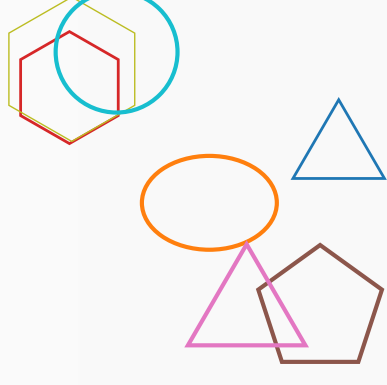[{"shape": "triangle", "thickness": 2, "radius": 0.68, "center": [0.874, 0.605]}, {"shape": "oval", "thickness": 3, "radius": 0.87, "center": [0.54, 0.473]}, {"shape": "hexagon", "thickness": 2, "radius": 0.73, "center": [0.179, 0.772]}, {"shape": "pentagon", "thickness": 3, "radius": 0.84, "center": [0.826, 0.196]}, {"shape": "triangle", "thickness": 3, "radius": 0.88, "center": [0.637, 0.191]}, {"shape": "hexagon", "thickness": 1, "radius": 0.94, "center": [0.185, 0.82]}, {"shape": "circle", "thickness": 3, "radius": 0.79, "center": [0.301, 0.865]}]